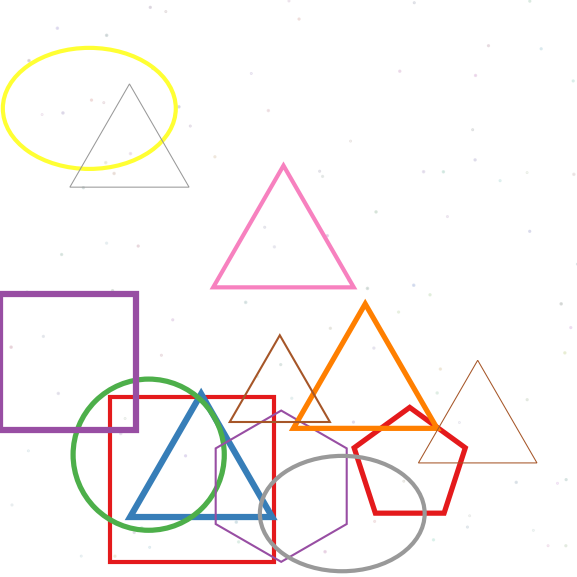[{"shape": "square", "thickness": 2, "radius": 0.71, "center": [0.332, 0.169]}, {"shape": "pentagon", "thickness": 2.5, "radius": 0.51, "center": [0.709, 0.192]}, {"shape": "triangle", "thickness": 3, "radius": 0.71, "center": [0.348, 0.175]}, {"shape": "circle", "thickness": 2.5, "radius": 0.65, "center": [0.257, 0.212]}, {"shape": "square", "thickness": 3, "radius": 0.59, "center": [0.117, 0.372]}, {"shape": "hexagon", "thickness": 1, "radius": 0.65, "center": [0.487, 0.157]}, {"shape": "triangle", "thickness": 2.5, "radius": 0.72, "center": [0.632, 0.329]}, {"shape": "oval", "thickness": 2, "radius": 0.75, "center": [0.155, 0.811]}, {"shape": "triangle", "thickness": 1, "radius": 0.5, "center": [0.485, 0.318]}, {"shape": "triangle", "thickness": 0.5, "radius": 0.59, "center": [0.827, 0.257]}, {"shape": "triangle", "thickness": 2, "radius": 0.7, "center": [0.491, 0.572]}, {"shape": "triangle", "thickness": 0.5, "radius": 0.6, "center": [0.224, 0.735]}, {"shape": "oval", "thickness": 2, "radius": 0.71, "center": [0.593, 0.11]}]